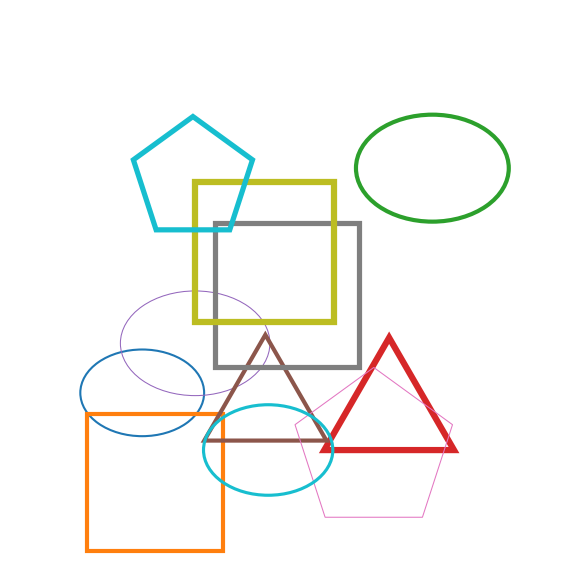[{"shape": "oval", "thickness": 1, "radius": 0.54, "center": [0.246, 0.319]}, {"shape": "square", "thickness": 2, "radius": 0.59, "center": [0.268, 0.163]}, {"shape": "oval", "thickness": 2, "radius": 0.66, "center": [0.749, 0.708]}, {"shape": "triangle", "thickness": 3, "radius": 0.65, "center": [0.674, 0.285]}, {"shape": "oval", "thickness": 0.5, "radius": 0.65, "center": [0.338, 0.405]}, {"shape": "triangle", "thickness": 2, "radius": 0.61, "center": [0.459, 0.297]}, {"shape": "pentagon", "thickness": 0.5, "radius": 0.72, "center": [0.647, 0.219]}, {"shape": "square", "thickness": 2.5, "radius": 0.62, "center": [0.497, 0.488]}, {"shape": "square", "thickness": 3, "radius": 0.6, "center": [0.458, 0.563]}, {"shape": "oval", "thickness": 1.5, "radius": 0.56, "center": [0.464, 0.22]}, {"shape": "pentagon", "thickness": 2.5, "radius": 0.54, "center": [0.334, 0.689]}]